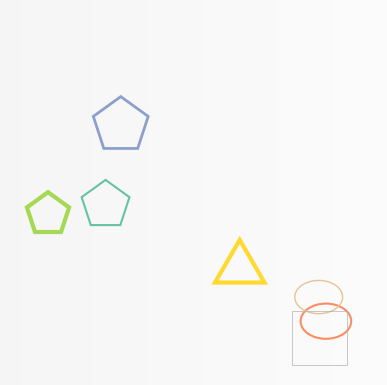[{"shape": "pentagon", "thickness": 1.5, "radius": 0.32, "center": [0.272, 0.468]}, {"shape": "oval", "thickness": 1.5, "radius": 0.33, "center": [0.841, 0.166]}, {"shape": "pentagon", "thickness": 2, "radius": 0.37, "center": [0.312, 0.675]}, {"shape": "pentagon", "thickness": 3, "radius": 0.29, "center": [0.124, 0.444]}, {"shape": "triangle", "thickness": 3, "radius": 0.37, "center": [0.619, 0.303]}, {"shape": "oval", "thickness": 1, "radius": 0.31, "center": [0.822, 0.228]}, {"shape": "square", "thickness": 0.5, "radius": 0.35, "center": [0.824, 0.123]}]